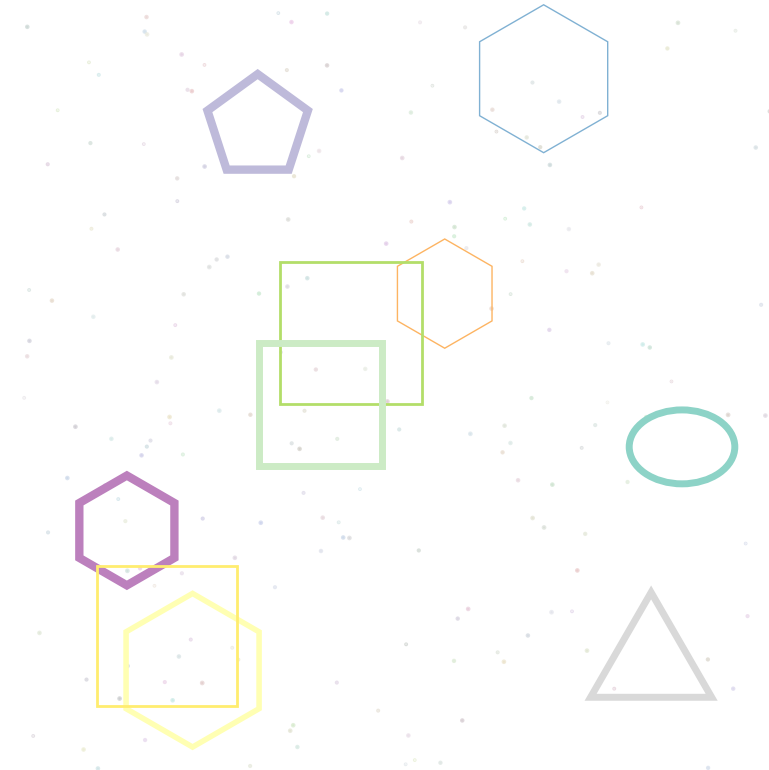[{"shape": "oval", "thickness": 2.5, "radius": 0.34, "center": [0.886, 0.42]}, {"shape": "hexagon", "thickness": 2, "radius": 0.5, "center": [0.25, 0.13]}, {"shape": "pentagon", "thickness": 3, "radius": 0.34, "center": [0.335, 0.835]}, {"shape": "hexagon", "thickness": 0.5, "radius": 0.48, "center": [0.706, 0.898]}, {"shape": "hexagon", "thickness": 0.5, "radius": 0.35, "center": [0.578, 0.619]}, {"shape": "square", "thickness": 1, "radius": 0.46, "center": [0.455, 0.568]}, {"shape": "triangle", "thickness": 2.5, "radius": 0.45, "center": [0.846, 0.14]}, {"shape": "hexagon", "thickness": 3, "radius": 0.36, "center": [0.165, 0.311]}, {"shape": "square", "thickness": 2.5, "radius": 0.4, "center": [0.417, 0.475]}, {"shape": "square", "thickness": 1, "radius": 0.45, "center": [0.216, 0.174]}]